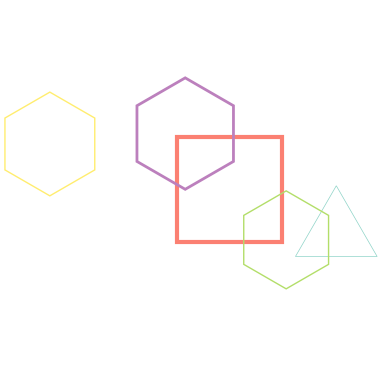[{"shape": "triangle", "thickness": 0.5, "radius": 0.61, "center": [0.873, 0.395]}, {"shape": "square", "thickness": 3, "radius": 0.68, "center": [0.596, 0.508]}, {"shape": "hexagon", "thickness": 1, "radius": 0.64, "center": [0.743, 0.377]}, {"shape": "hexagon", "thickness": 2, "radius": 0.72, "center": [0.481, 0.653]}, {"shape": "hexagon", "thickness": 1, "radius": 0.67, "center": [0.129, 0.626]}]